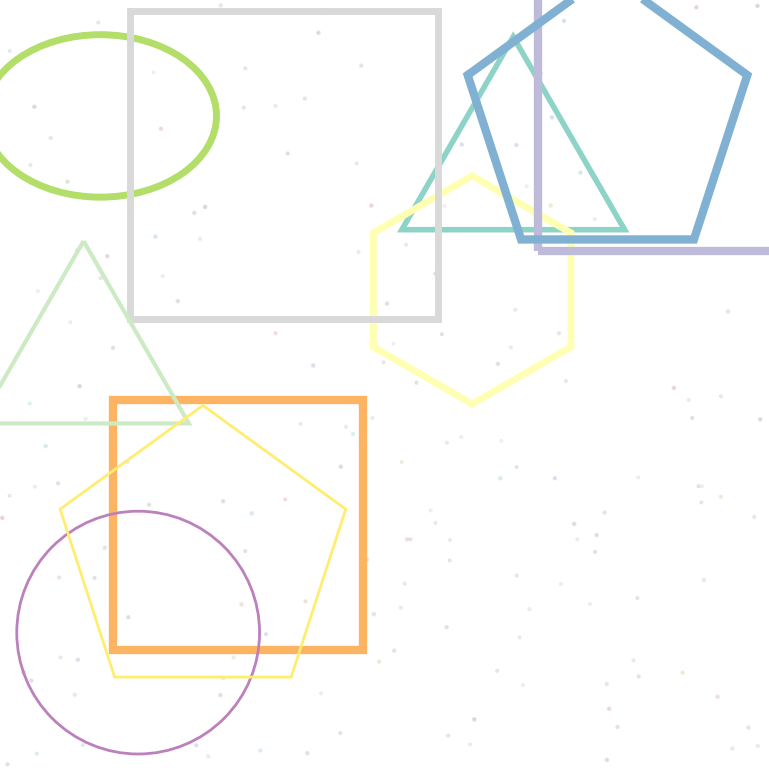[{"shape": "triangle", "thickness": 2, "radius": 0.84, "center": [0.667, 0.785]}, {"shape": "hexagon", "thickness": 2.5, "radius": 0.74, "center": [0.613, 0.623]}, {"shape": "square", "thickness": 3, "radius": 0.83, "center": [0.864, 0.839]}, {"shape": "pentagon", "thickness": 3, "radius": 0.95, "center": [0.789, 0.843]}, {"shape": "square", "thickness": 3, "radius": 0.81, "center": [0.309, 0.319]}, {"shape": "oval", "thickness": 2.5, "radius": 0.75, "center": [0.13, 0.849]}, {"shape": "square", "thickness": 2.5, "radius": 1.0, "center": [0.369, 0.786]}, {"shape": "circle", "thickness": 1, "radius": 0.79, "center": [0.179, 0.178]}, {"shape": "triangle", "thickness": 1.5, "radius": 0.79, "center": [0.109, 0.529]}, {"shape": "pentagon", "thickness": 1, "radius": 0.98, "center": [0.264, 0.278]}]